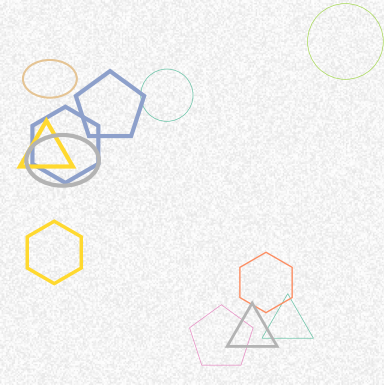[{"shape": "circle", "thickness": 0.5, "radius": 0.34, "center": [0.433, 0.753]}, {"shape": "triangle", "thickness": 0.5, "radius": 0.39, "center": [0.747, 0.16]}, {"shape": "hexagon", "thickness": 1, "radius": 0.39, "center": [0.691, 0.266]}, {"shape": "pentagon", "thickness": 3, "radius": 0.47, "center": [0.286, 0.722]}, {"shape": "hexagon", "thickness": 3, "radius": 0.49, "center": [0.17, 0.624]}, {"shape": "pentagon", "thickness": 0.5, "radius": 0.43, "center": [0.575, 0.122]}, {"shape": "circle", "thickness": 0.5, "radius": 0.49, "center": [0.897, 0.892]}, {"shape": "triangle", "thickness": 3, "radius": 0.4, "center": [0.121, 0.607]}, {"shape": "hexagon", "thickness": 2.5, "radius": 0.4, "center": [0.141, 0.344]}, {"shape": "oval", "thickness": 1.5, "radius": 0.35, "center": [0.13, 0.795]}, {"shape": "oval", "thickness": 3, "radius": 0.47, "center": [0.163, 0.584]}, {"shape": "triangle", "thickness": 2, "radius": 0.38, "center": [0.655, 0.138]}]